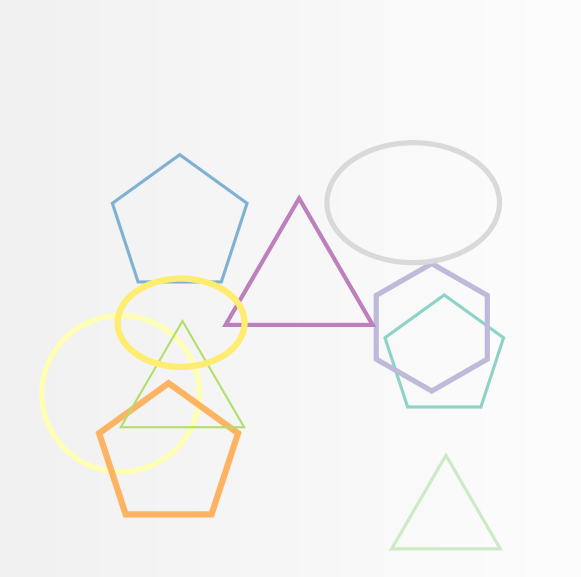[{"shape": "pentagon", "thickness": 1.5, "radius": 0.54, "center": [0.764, 0.381]}, {"shape": "circle", "thickness": 2.5, "radius": 0.68, "center": [0.207, 0.317]}, {"shape": "hexagon", "thickness": 2.5, "radius": 0.55, "center": [0.743, 0.432]}, {"shape": "pentagon", "thickness": 1.5, "radius": 0.61, "center": [0.309, 0.609]}, {"shape": "pentagon", "thickness": 3, "radius": 0.63, "center": [0.29, 0.21]}, {"shape": "triangle", "thickness": 1, "radius": 0.61, "center": [0.314, 0.321]}, {"shape": "oval", "thickness": 2.5, "radius": 0.74, "center": [0.711, 0.648]}, {"shape": "triangle", "thickness": 2, "radius": 0.73, "center": [0.515, 0.51]}, {"shape": "triangle", "thickness": 1.5, "radius": 0.54, "center": [0.767, 0.103]}, {"shape": "oval", "thickness": 3, "radius": 0.55, "center": [0.312, 0.44]}]